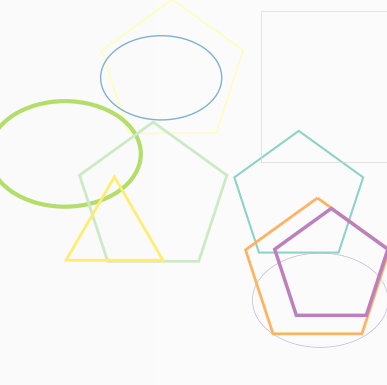[{"shape": "pentagon", "thickness": 1.5, "radius": 0.87, "center": [0.771, 0.485]}, {"shape": "pentagon", "thickness": 1, "radius": 0.96, "center": [0.445, 0.809]}, {"shape": "oval", "thickness": 0.5, "radius": 0.87, "center": [0.826, 0.22]}, {"shape": "oval", "thickness": 1, "radius": 0.78, "center": [0.416, 0.798]}, {"shape": "pentagon", "thickness": 2, "radius": 0.98, "center": [0.819, 0.291]}, {"shape": "oval", "thickness": 3, "radius": 0.98, "center": [0.168, 0.6]}, {"shape": "square", "thickness": 0.5, "radius": 0.98, "center": [0.869, 0.775]}, {"shape": "pentagon", "thickness": 2.5, "radius": 0.77, "center": [0.855, 0.305]}, {"shape": "pentagon", "thickness": 2, "radius": 1.0, "center": [0.395, 0.483]}, {"shape": "triangle", "thickness": 2, "radius": 0.72, "center": [0.295, 0.396]}]